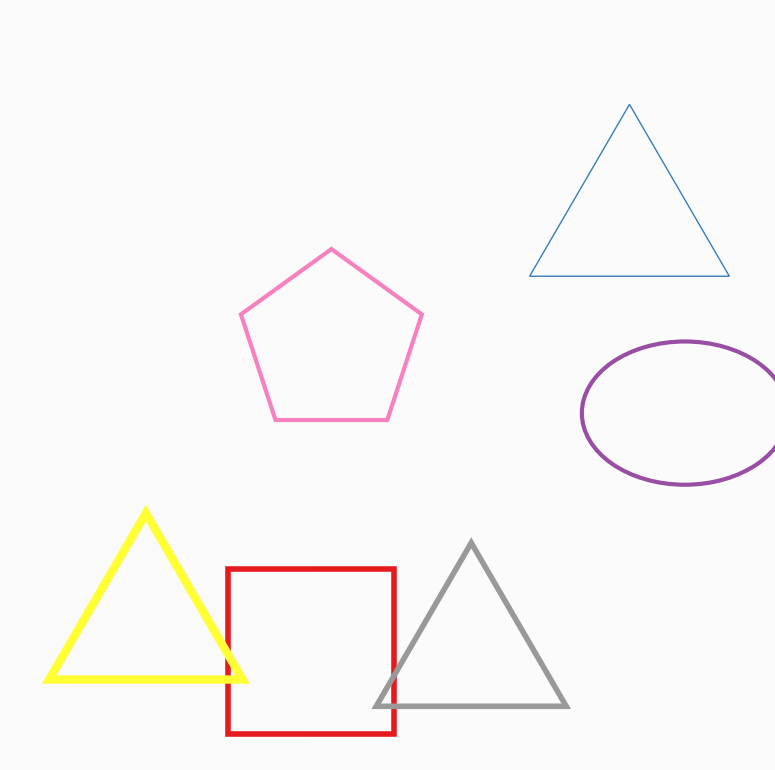[{"shape": "square", "thickness": 2, "radius": 0.54, "center": [0.401, 0.154]}, {"shape": "triangle", "thickness": 0.5, "radius": 0.74, "center": [0.812, 0.716]}, {"shape": "oval", "thickness": 1.5, "radius": 0.66, "center": [0.884, 0.463]}, {"shape": "triangle", "thickness": 3, "radius": 0.72, "center": [0.188, 0.19]}, {"shape": "pentagon", "thickness": 1.5, "radius": 0.61, "center": [0.428, 0.554]}, {"shape": "triangle", "thickness": 2, "radius": 0.71, "center": [0.608, 0.154]}]